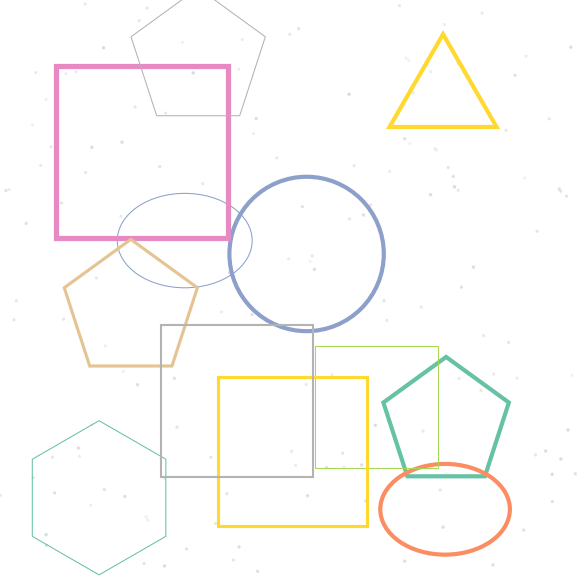[{"shape": "pentagon", "thickness": 2, "radius": 0.57, "center": [0.773, 0.267]}, {"shape": "hexagon", "thickness": 0.5, "radius": 0.67, "center": [0.172, 0.137]}, {"shape": "oval", "thickness": 2, "radius": 0.56, "center": [0.771, 0.117]}, {"shape": "oval", "thickness": 0.5, "radius": 0.58, "center": [0.32, 0.583]}, {"shape": "circle", "thickness": 2, "radius": 0.67, "center": [0.531, 0.559]}, {"shape": "square", "thickness": 2.5, "radius": 0.74, "center": [0.246, 0.736]}, {"shape": "square", "thickness": 0.5, "radius": 0.53, "center": [0.652, 0.294]}, {"shape": "triangle", "thickness": 2, "radius": 0.54, "center": [0.767, 0.833]}, {"shape": "square", "thickness": 1.5, "radius": 0.65, "center": [0.506, 0.218]}, {"shape": "pentagon", "thickness": 1.5, "radius": 0.61, "center": [0.227, 0.463]}, {"shape": "pentagon", "thickness": 0.5, "radius": 0.61, "center": [0.343, 0.898]}, {"shape": "square", "thickness": 1, "radius": 0.66, "center": [0.41, 0.305]}]